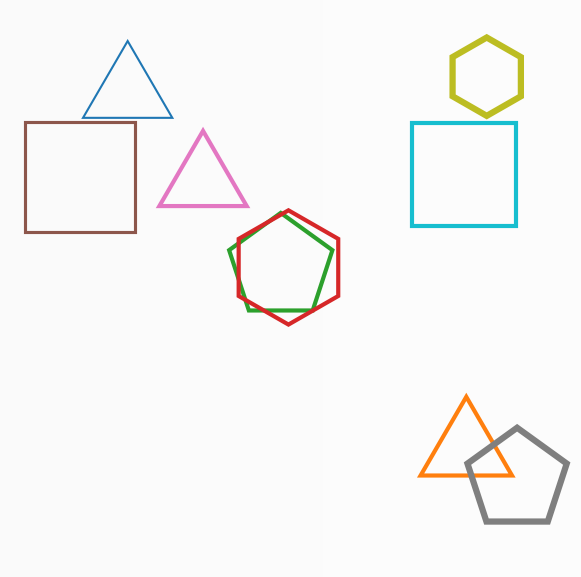[{"shape": "triangle", "thickness": 1, "radius": 0.44, "center": [0.22, 0.839]}, {"shape": "triangle", "thickness": 2, "radius": 0.45, "center": [0.802, 0.221]}, {"shape": "pentagon", "thickness": 2, "radius": 0.47, "center": [0.483, 0.537]}, {"shape": "hexagon", "thickness": 2, "radius": 0.49, "center": [0.496, 0.536]}, {"shape": "square", "thickness": 1.5, "radius": 0.47, "center": [0.137, 0.693]}, {"shape": "triangle", "thickness": 2, "radius": 0.43, "center": [0.349, 0.686]}, {"shape": "pentagon", "thickness": 3, "radius": 0.45, "center": [0.89, 0.169]}, {"shape": "hexagon", "thickness": 3, "radius": 0.34, "center": [0.837, 0.866]}, {"shape": "square", "thickness": 2, "radius": 0.45, "center": [0.799, 0.697]}]